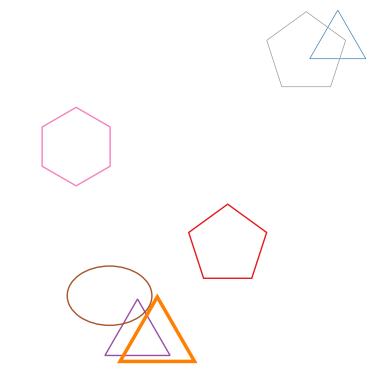[{"shape": "pentagon", "thickness": 1, "radius": 0.53, "center": [0.591, 0.363]}, {"shape": "triangle", "thickness": 0.5, "radius": 0.42, "center": [0.877, 0.89]}, {"shape": "triangle", "thickness": 1, "radius": 0.49, "center": [0.357, 0.126]}, {"shape": "triangle", "thickness": 2.5, "radius": 0.56, "center": [0.409, 0.117]}, {"shape": "oval", "thickness": 1, "radius": 0.55, "center": [0.285, 0.232]}, {"shape": "hexagon", "thickness": 1, "radius": 0.51, "center": [0.198, 0.619]}, {"shape": "pentagon", "thickness": 0.5, "radius": 0.54, "center": [0.795, 0.862]}]